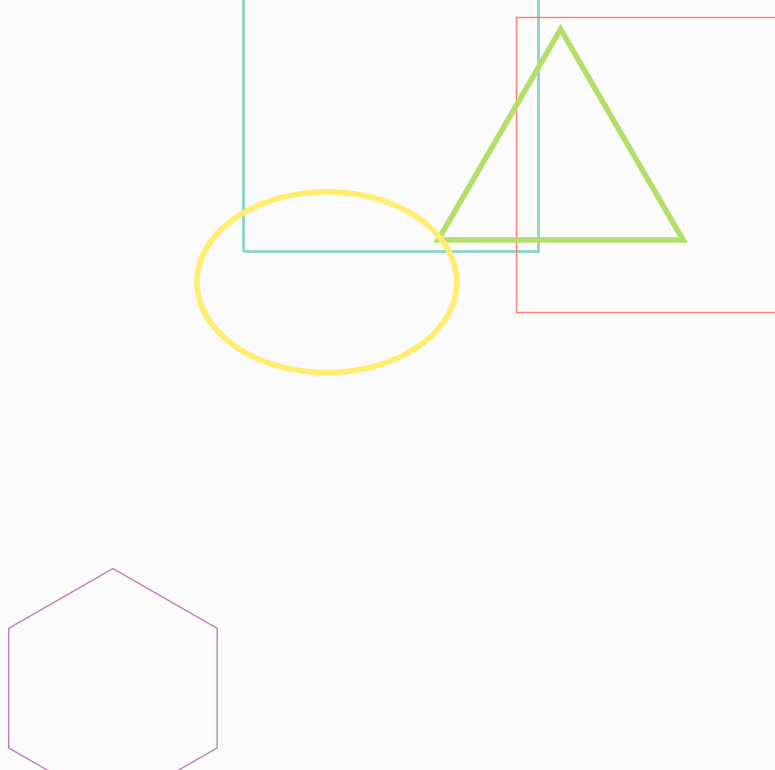[{"shape": "square", "thickness": 1, "radius": 0.95, "center": [0.504, 0.865]}, {"shape": "square", "thickness": 0.5, "radius": 0.96, "center": [0.858, 0.786]}, {"shape": "triangle", "thickness": 2, "radius": 0.91, "center": [0.723, 0.78]}, {"shape": "hexagon", "thickness": 0.5, "radius": 0.78, "center": [0.146, 0.106]}, {"shape": "oval", "thickness": 2, "radius": 0.84, "center": [0.422, 0.634]}]